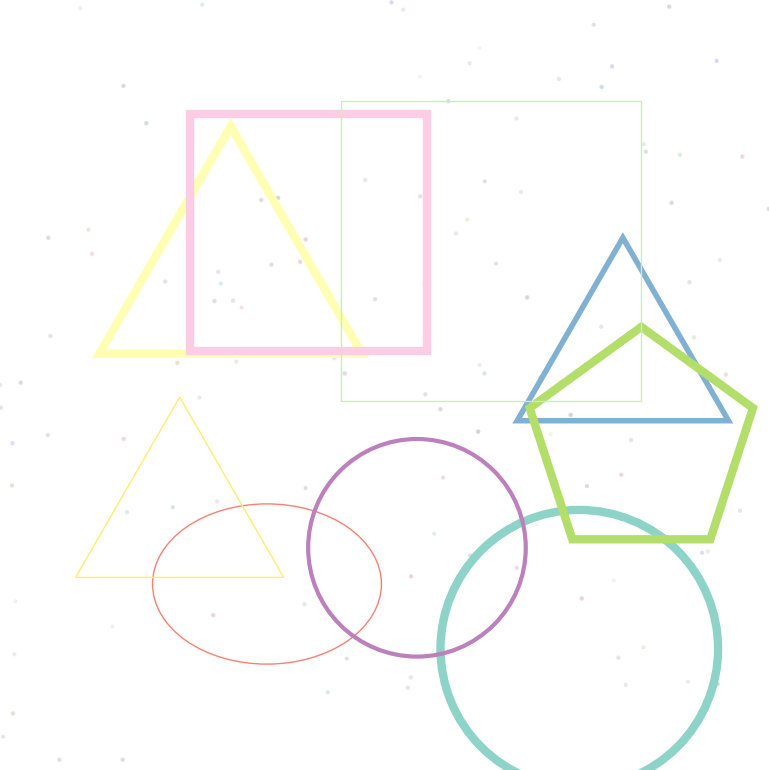[{"shape": "circle", "thickness": 3, "radius": 0.9, "center": [0.752, 0.158]}, {"shape": "triangle", "thickness": 3, "radius": 0.98, "center": [0.3, 0.639]}, {"shape": "oval", "thickness": 0.5, "radius": 0.74, "center": [0.347, 0.242]}, {"shape": "triangle", "thickness": 2, "radius": 0.79, "center": [0.809, 0.533]}, {"shape": "pentagon", "thickness": 3, "radius": 0.76, "center": [0.833, 0.423]}, {"shape": "square", "thickness": 3, "radius": 0.77, "center": [0.4, 0.698]}, {"shape": "circle", "thickness": 1.5, "radius": 0.71, "center": [0.542, 0.289]}, {"shape": "square", "thickness": 0.5, "radius": 0.97, "center": [0.638, 0.674]}, {"shape": "triangle", "thickness": 0.5, "radius": 0.78, "center": [0.233, 0.328]}]